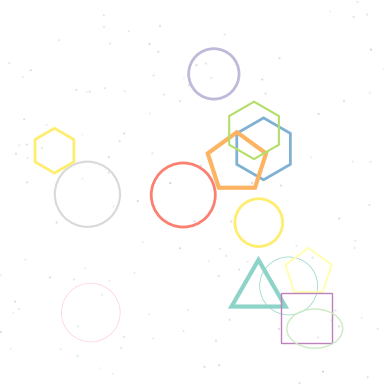[{"shape": "circle", "thickness": 0.5, "radius": 0.38, "center": [0.75, 0.257]}, {"shape": "triangle", "thickness": 3, "radius": 0.4, "center": [0.671, 0.244]}, {"shape": "pentagon", "thickness": 1.5, "radius": 0.31, "center": [0.801, 0.293]}, {"shape": "circle", "thickness": 2, "radius": 0.33, "center": [0.555, 0.808]}, {"shape": "circle", "thickness": 2, "radius": 0.42, "center": [0.476, 0.493]}, {"shape": "hexagon", "thickness": 2, "radius": 0.4, "center": [0.685, 0.613]}, {"shape": "pentagon", "thickness": 3, "radius": 0.4, "center": [0.615, 0.577]}, {"shape": "hexagon", "thickness": 1.5, "radius": 0.37, "center": [0.66, 0.661]}, {"shape": "circle", "thickness": 0.5, "radius": 0.38, "center": [0.236, 0.188]}, {"shape": "circle", "thickness": 1.5, "radius": 0.42, "center": [0.227, 0.495]}, {"shape": "square", "thickness": 1, "radius": 0.33, "center": [0.796, 0.174]}, {"shape": "oval", "thickness": 1, "radius": 0.36, "center": [0.818, 0.146]}, {"shape": "hexagon", "thickness": 2, "radius": 0.29, "center": [0.141, 0.609]}, {"shape": "circle", "thickness": 2, "radius": 0.31, "center": [0.672, 0.422]}]